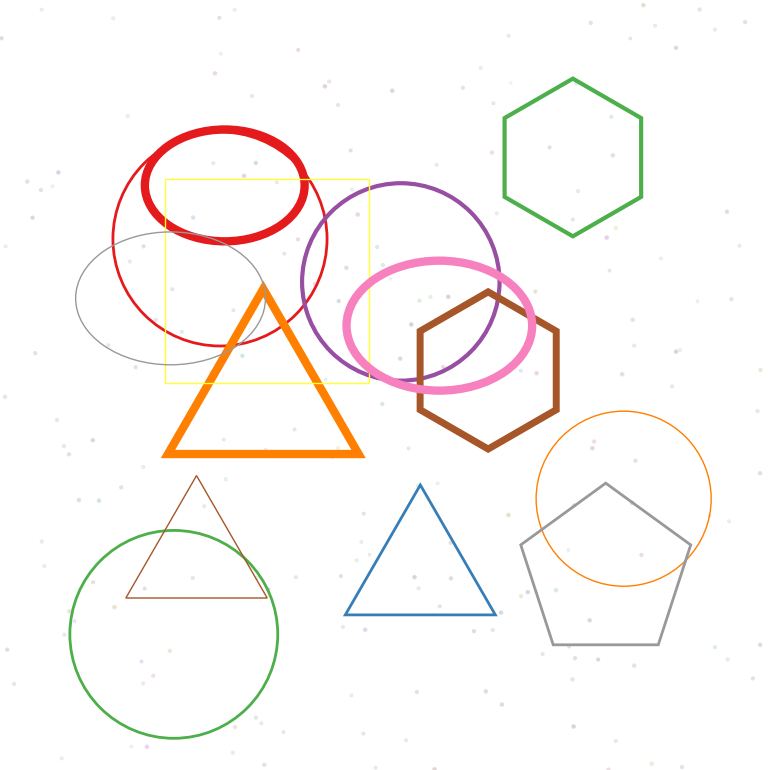[{"shape": "oval", "thickness": 3, "radius": 0.52, "center": [0.292, 0.759]}, {"shape": "circle", "thickness": 1, "radius": 0.7, "center": [0.286, 0.69]}, {"shape": "triangle", "thickness": 1, "radius": 0.56, "center": [0.546, 0.258]}, {"shape": "circle", "thickness": 1, "radius": 0.67, "center": [0.226, 0.176]}, {"shape": "hexagon", "thickness": 1.5, "radius": 0.51, "center": [0.744, 0.795]}, {"shape": "circle", "thickness": 1.5, "radius": 0.64, "center": [0.521, 0.634]}, {"shape": "circle", "thickness": 0.5, "radius": 0.57, "center": [0.81, 0.352]}, {"shape": "triangle", "thickness": 3, "radius": 0.71, "center": [0.342, 0.482]}, {"shape": "square", "thickness": 0.5, "radius": 0.66, "center": [0.346, 0.635]}, {"shape": "hexagon", "thickness": 2.5, "radius": 0.51, "center": [0.634, 0.519]}, {"shape": "triangle", "thickness": 0.5, "radius": 0.53, "center": [0.255, 0.276]}, {"shape": "oval", "thickness": 3, "radius": 0.6, "center": [0.571, 0.577]}, {"shape": "pentagon", "thickness": 1, "radius": 0.58, "center": [0.787, 0.256]}, {"shape": "oval", "thickness": 0.5, "radius": 0.62, "center": [0.221, 0.613]}]